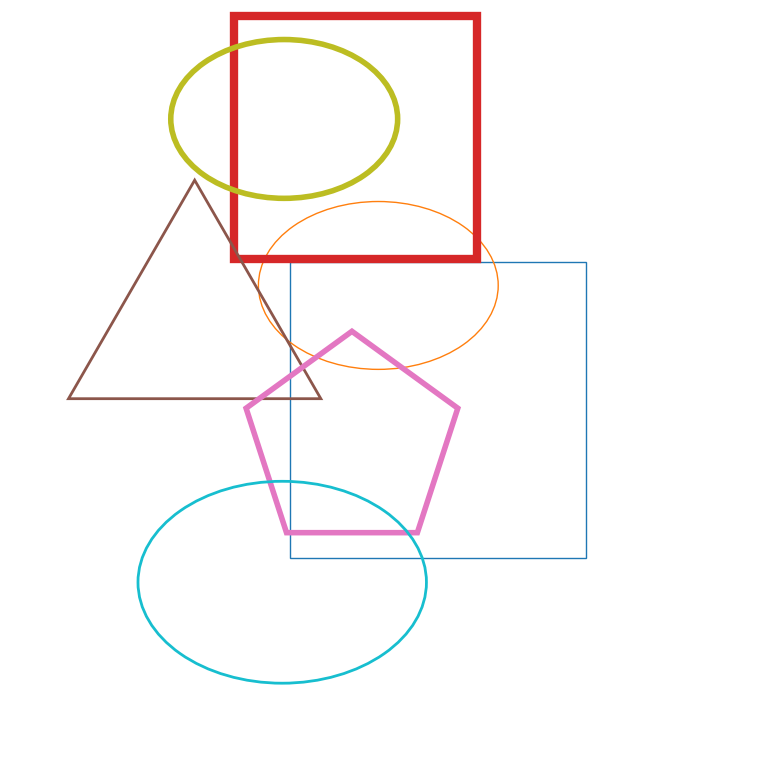[{"shape": "square", "thickness": 0.5, "radius": 0.96, "center": [0.569, 0.468]}, {"shape": "oval", "thickness": 0.5, "radius": 0.78, "center": [0.491, 0.629]}, {"shape": "square", "thickness": 3, "radius": 0.79, "center": [0.462, 0.821]}, {"shape": "triangle", "thickness": 1, "radius": 0.95, "center": [0.253, 0.577]}, {"shape": "pentagon", "thickness": 2, "radius": 0.72, "center": [0.457, 0.425]}, {"shape": "oval", "thickness": 2, "radius": 0.74, "center": [0.369, 0.846]}, {"shape": "oval", "thickness": 1, "radius": 0.94, "center": [0.367, 0.244]}]